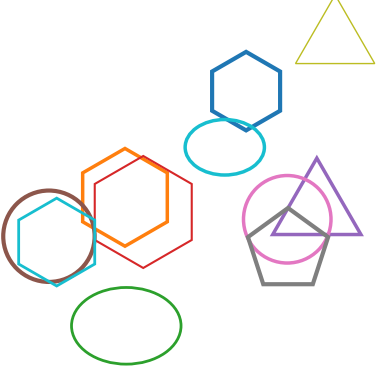[{"shape": "hexagon", "thickness": 3, "radius": 0.51, "center": [0.639, 0.763]}, {"shape": "hexagon", "thickness": 2.5, "radius": 0.63, "center": [0.325, 0.487]}, {"shape": "oval", "thickness": 2, "radius": 0.71, "center": [0.328, 0.154]}, {"shape": "hexagon", "thickness": 1.5, "radius": 0.73, "center": [0.372, 0.449]}, {"shape": "triangle", "thickness": 2.5, "radius": 0.66, "center": [0.823, 0.457]}, {"shape": "circle", "thickness": 3, "radius": 0.59, "center": [0.127, 0.386]}, {"shape": "circle", "thickness": 2.5, "radius": 0.57, "center": [0.746, 0.43]}, {"shape": "pentagon", "thickness": 3, "radius": 0.55, "center": [0.748, 0.35]}, {"shape": "triangle", "thickness": 1, "radius": 0.59, "center": [0.87, 0.894]}, {"shape": "hexagon", "thickness": 2, "radius": 0.57, "center": [0.147, 0.371]}, {"shape": "oval", "thickness": 2.5, "radius": 0.51, "center": [0.584, 0.617]}]